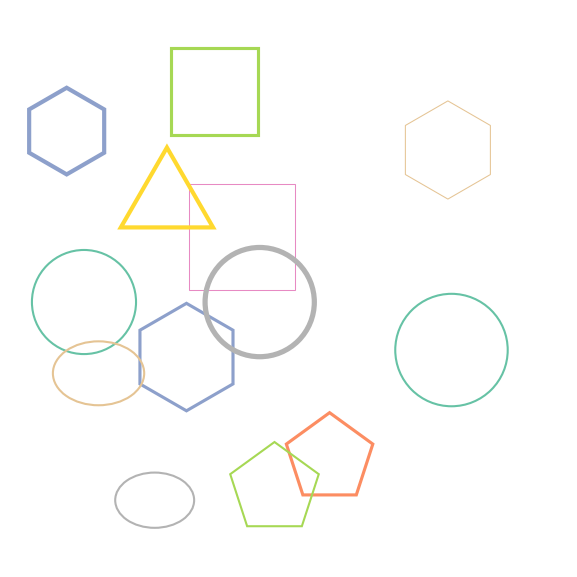[{"shape": "circle", "thickness": 1, "radius": 0.45, "center": [0.145, 0.476]}, {"shape": "circle", "thickness": 1, "radius": 0.49, "center": [0.782, 0.393]}, {"shape": "pentagon", "thickness": 1.5, "radius": 0.39, "center": [0.571, 0.206]}, {"shape": "hexagon", "thickness": 2, "radius": 0.38, "center": [0.115, 0.772]}, {"shape": "hexagon", "thickness": 1.5, "radius": 0.47, "center": [0.323, 0.381]}, {"shape": "square", "thickness": 0.5, "radius": 0.46, "center": [0.419, 0.589]}, {"shape": "pentagon", "thickness": 1, "radius": 0.4, "center": [0.475, 0.153]}, {"shape": "square", "thickness": 1.5, "radius": 0.38, "center": [0.371, 0.841]}, {"shape": "triangle", "thickness": 2, "radius": 0.46, "center": [0.289, 0.651]}, {"shape": "oval", "thickness": 1, "radius": 0.4, "center": [0.171, 0.353]}, {"shape": "hexagon", "thickness": 0.5, "radius": 0.42, "center": [0.776, 0.739]}, {"shape": "circle", "thickness": 2.5, "radius": 0.47, "center": [0.45, 0.476]}, {"shape": "oval", "thickness": 1, "radius": 0.34, "center": [0.268, 0.133]}]